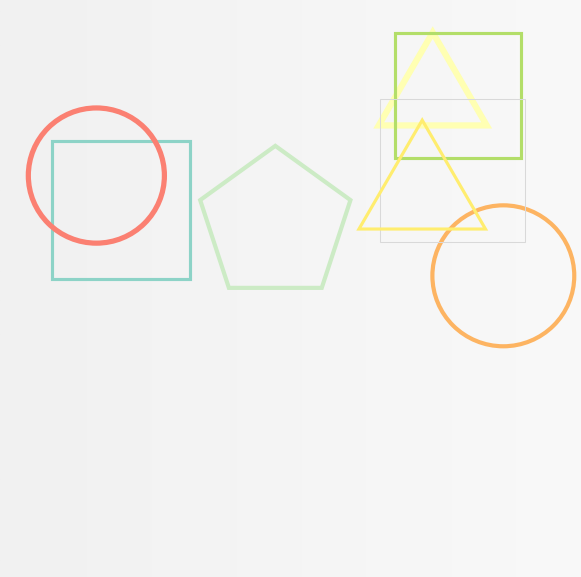[{"shape": "square", "thickness": 1.5, "radius": 0.6, "center": [0.208, 0.635]}, {"shape": "triangle", "thickness": 3, "radius": 0.54, "center": [0.744, 0.836]}, {"shape": "circle", "thickness": 2.5, "radius": 0.59, "center": [0.166, 0.695]}, {"shape": "circle", "thickness": 2, "radius": 0.61, "center": [0.866, 0.522]}, {"shape": "square", "thickness": 1.5, "radius": 0.54, "center": [0.788, 0.834]}, {"shape": "square", "thickness": 0.5, "radius": 0.62, "center": [0.779, 0.704]}, {"shape": "pentagon", "thickness": 2, "radius": 0.68, "center": [0.474, 0.611]}, {"shape": "triangle", "thickness": 1.5, "radius": 0.63, "center": [0.726, 0.665]}]